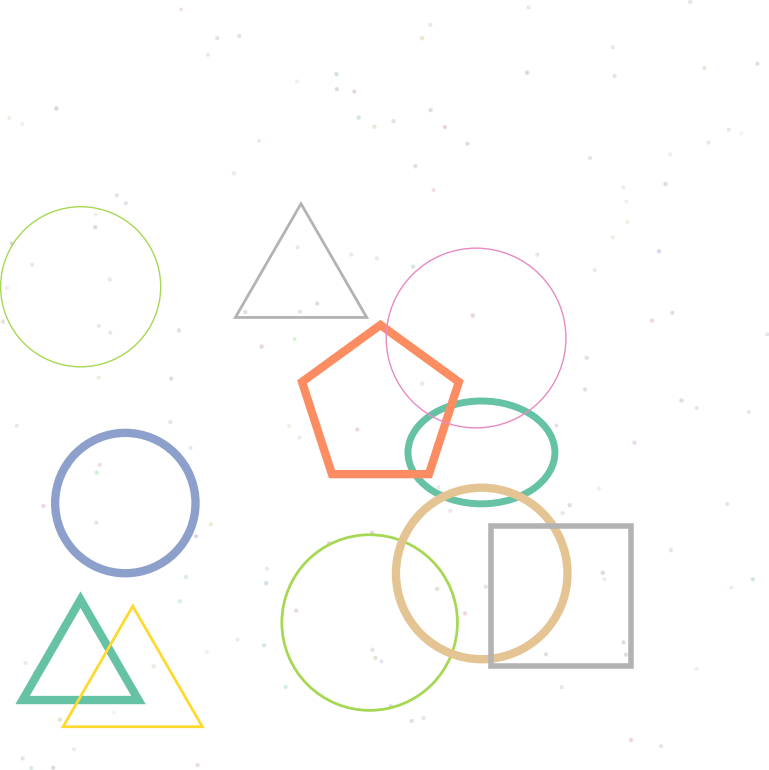[{"shape": "oval", "thickness": 2.5, "radius": 0.48, "center": [0.625, 0.412]}, {"shape": "triangle", "thickness": 3, "radius": 0.43, "center": [0.105, 0.134]}, {"shape": "pentagon", "thickness": 3, "radius": 0.54, "center": [0.494, 0.471]}, {"shape": "circle", "thickness": 3, "radius": 0.46, "center": [0.163, 0.347]}, {"shape": "circle", "thickness": 0.5, "radius": 0.58, "center": [0.618, 0.561]}, {"shape": "circle", "thickness": 0.5, "radius": 0.52, "center": [0.105, 0.628]}, {"shape": "circle", "thickness": 1, "radius": 0.57, "center": [0.48, 0.191]}, {"shape": "triangle", "thickness": 1, "radius": 0.52, "center": [0.172, 0.108]}, {"shape": "circle", "thickness": 3, "radius": 0.56, "center": [0.626, 0.255]}, {"shape": "triangle", "thickness": 1, "radius": 0.49, "center": [0.391, 0.637]}, {"shape": "square", "thickness": 2, "radius": 0.45, "center": [0.729, 0.226]}]